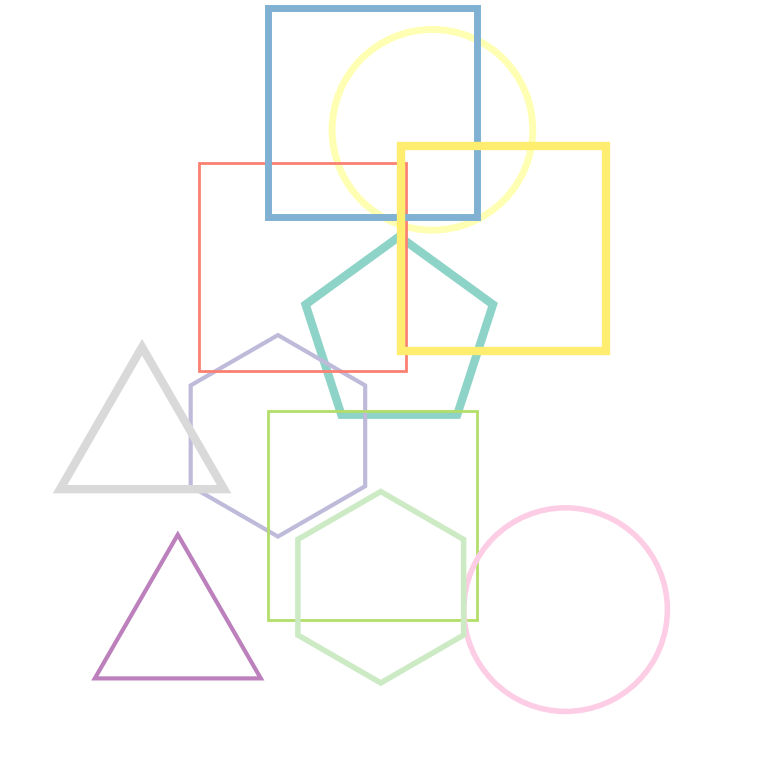[{"shape": "pentagon", "thickness": 3, "radius": 0.64, "center": [0.519, 0.565]}, {"shape": "circle", "thickness": 2.5, "radius": 0.65, "center": [0.562, 0.831]}, {"shape": "hexagon", "thickness": 1.5, "radius": 0.65, "center": [0.361, 0.434]}, {"shape": "square", "thickness": 1, "radius": 0.67, "center": [0.393, 0.653]}, {"shape": "square", "thickness": 2.5, "radius": 0.68, "center": [0.484, 0.854]}, {"shape": "square", "thickness": 1, "radius": 0.68, "center": [0.483, 0.331]}, {"shape": "circle", "thickness": 2, "radius": 0.66, "center": [0.735, 0.208]}, {"shape": "triangle", "thickness": 3, "radius": 0.61, "center": [0.185, 0.426]}, {"shape": "triangle", "thickness": 1.5, "radius": 0.62, "center": [0.231, 0.181]}, {"shape": "hexagon", "thickness": 2, "radius": 0.62, "center": [0.494, 0.237]}, {"shape": "square", "thickness": 3, "radius": 0.66, "center": [0.654, 0.677]}]